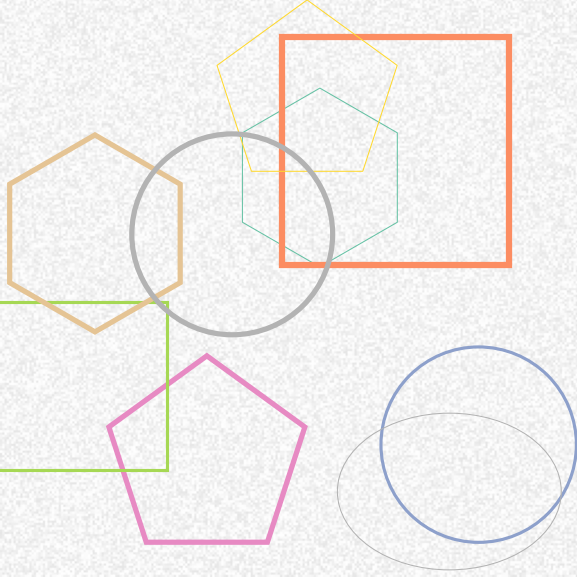[{"shape": "hexagon", "thickness": 0.5, "radius": 0.77, "center": [0.554, 0.692]}, {"shape": "square", "thickness": 3, "radius": 0.98, "center": [0.685, 0.738]}, {"shape": "circle", "thickness": 1.5, "radius": 0.85, "center": [0.829, 0.229]}, {"shape": "pentagon", "thickness": 2.5, "radius": 0.89, "center": [0.358, 0.205]}, {"shape": "square", "thickness": 1.5, "radius": 0.73, "center": [0.144, 0.331]}, {"shape": "pentagon", "thickness": 0.5, "radius": 0.82, "center": [0.532, 0.835]}, {"shape": "hexagon", "thickness": 2.5, "radius": 0.85, "center": [0.164, 0.595]}, {"shape": "oval", "thickness": 0.5, "radius": 0.97, "center": [0.778, 0.148]}, {"shape": "circle", "thickness": 2.5, "radius": 0.87, "center": [0.402, 0.593]}]